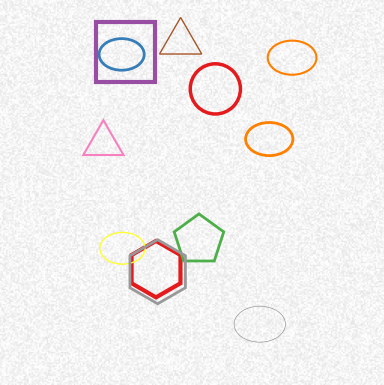[{"shape": "circle", "thickness": 2.5, "radius": 0.33, "center": [0.559, 0.769]}, {"shape": "hexagon", "thickness": 3, "radius": 0.37, "center": [0.405, 0.301]}, {"shape": "oval", "thickness": 2, "radius": 0.29, "center": [0.316, 0.859]}, {"shape": "pentagon", "thickness": 2, "radius": 0.34, "center": [0.517, 0.377]}, {"shape": "square", "thickness": 3, "radius": 0.39, "center": [0.326, 0.865]}, {"shape": "oval", "thickness": 1.5, "radius": 0.32, "center": [0.759, 0.85]}, {"shape": "oval", "thickness": 2, "radius": 0.31, "center": [0.699, 0.639]}, {"shape": "oval", "thickness": 1, "radius": 0.29, "center": [0.318, 0.355]}, {"shape": "triangle", "thickness": 1, "radius": 0.32, "center": [0.469, 0.891]}, {"shape": "triangle", "thickness": 1.5, "radius": 0.3, "center": [0.269, 0.628]}, {"shape": "hexagon", "thickness": 2, "radius": 0.42, "center": [0.41, 0.294]}, {"shape": "oval", "thickness": 0.5, "radius": 0.33, "center": [0.675, 0.158]}]